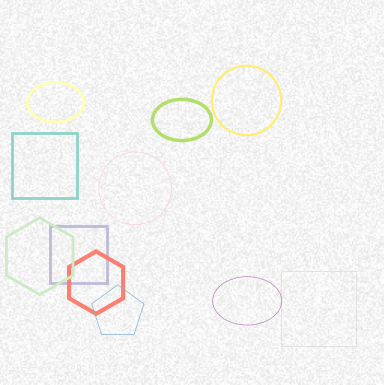[{"shape": "square", "thickness": 2, "radius": 0.42, "center": [0.116, 0.57]}, {"shape": "oval", "thickness": 2, "radius": 0.37, "center": [0.144, 0.734]}, {"shape": "square", "thickness": 2, "radius": 0.37, "center": [0.204, 0.338]}, {"shape": "hexagon", "thickness": 3, "radius": 0.41, "center": [0.25, 0.266]}, {"shape": "pentagon", "thickness": 0.5, "radius": 0.36, "center": [0.306, 0.189]}, {"shape": "oval", "thickness": 2.5, "radius": 0.38, "center": [0.473, 0.688]}, {"shape": "circle", "thickness": 0.5, "radius": 0.47, "center": [0.351, 0.511]}, {"shape": "square", "thickness": 0.5, "radius": 0.49, "center": [0.827, 0.198]}, {"shape": "oval", "thickness": 0.5, "radius": 0.45, "center": [0.642, 0.219]}, {"shape": "hexagon", "thickness": 2, "radius": 0.5, "center": [0.103, 0.335]}, {"shape": "circle", "thickness": 1.5, "radius": 0.45, "center": [0.64, 0.739]}]